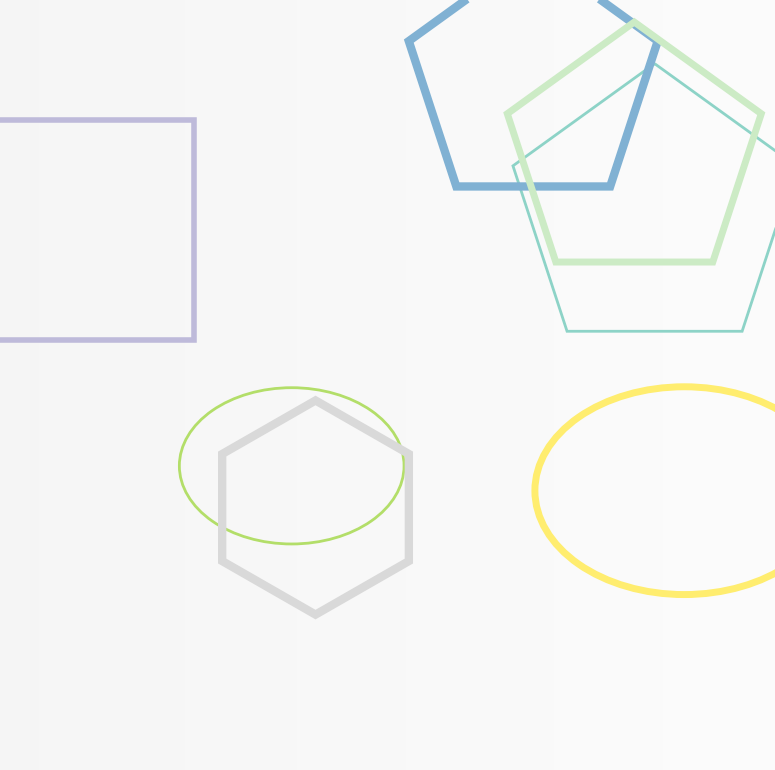[{"shape": "pentagon", "thickness": 1, "radius": 0.96, "center": [0.845, 0.725]}, {"shape": "square", "thickness": 2, "radius": 0.71, "center": [0.108, 0.701]}, {"shape": "pentagon", "thickness": 3, "radius": 0.84, "center": [0.688, 0.894]}, {"shape": "oval", "thickness": 1, "radius": 0.72, "center": [0.376, 0.395]}, {"shape": "hexagon", "thickness": 3, "radius": 0.7, "center": [0.407, 0.341]}, {"shape": "pentagon", "thickness": 2.5, "radius": 0.86, "center": [0.818, 0.799]}, {"shape": "oval", "thickness": 2.5, "radius": 0.96, "center": [0.883, 0.363]}]